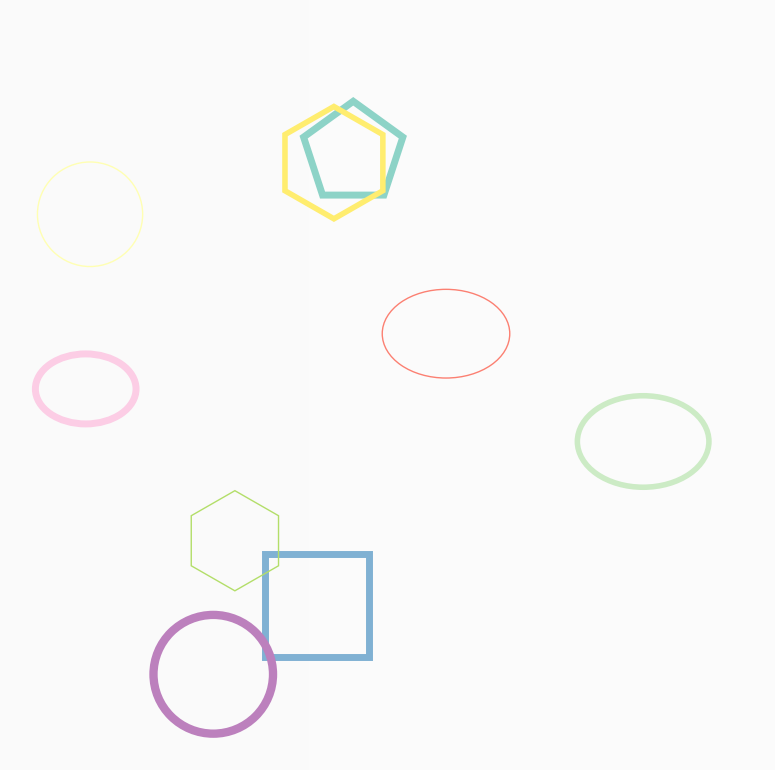[{"shape": "pentagon", "thickness": 2.5, "radius": 0.34, "center": [0.456, 0.801]}, {"shape": "circle", "thickness": 0.5, "radius": 0.34, "center": [0.116, 0.722]}, {"shape": "oval", "thickness": 0.5, "radius": 0.41, "center": [0.575, 0.567]}, {"shape": "square", "thickness": 2.5, "radius": 0.33, "center": [0.409, 0.213]}, {"shape": "hexagon", "thickness": 0.5, "radius": 0.33, "center": [0.303, 0.298]}, {"shape": "oval", "thickness": 2.5, "radius": 0.32, "center": [0.111, 0.495]}, {"shape": "circle", "thickness": 3, "radius": 0.39, "center": [0.275, 0.124]}, {"shape": "oval", "thickness": 2, "radius": 0.42, "center": [0.83, 0.427]}, {"shape": "hexagon", "thickness": 2, "radius": 0.36, "center": [0.431, 0.789]}]